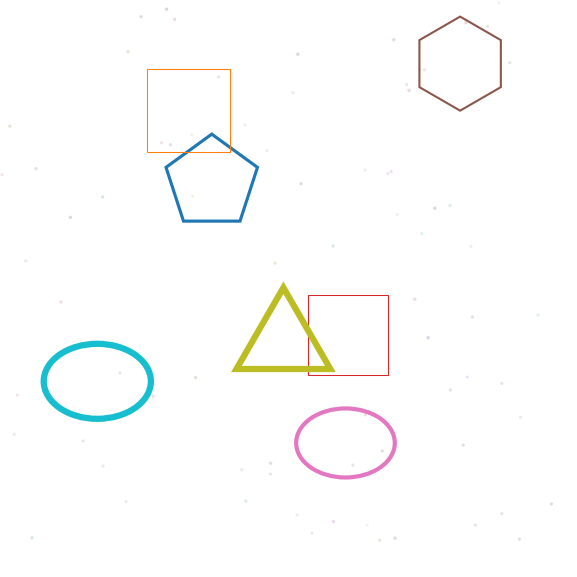[{"shape": "pentagon", "thickness": 1.5, "radius": 0.42, "center": [0.367, 0.684]}, {"shape": "square", "thickness": 0.5, "radius": 0.36, "center": [0.327, 0.807]}, {"shape": "square", "thickness": 0.5, "radius": 0.34, "center": [0.602, 0.419]}, {"shape": "hexagon", "thickness": 1, "radius": 0.41, "center": [0.797, 0.889]}, {"shape": "oval", "thickness": 2, "radius": 0.43, "center": [0.598, 0.232]}, {"shape": "triangle", "thickness": 3, "radius": 0.47, "center": [0.491, 0.407]}, {"shape": "oval", "thickness": 3, "radius": 0.46, "center": [0.168, 0.339]}]